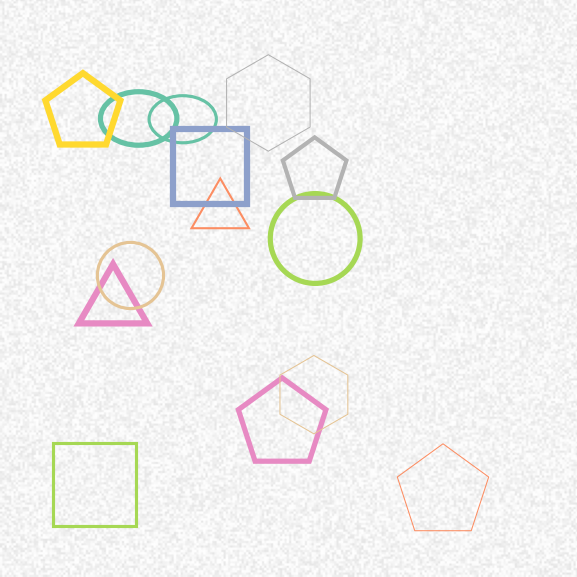[{"shape": "oval", "thickness": 1.5, "radius": 0.29, "center": [0.316, 0.793]}, {"shape": "oval", "thickness": 2.5, "radius": 0.33, "center": [0.24, 0.794]}, {"shape": "pentagon", "thickness": 0.5, "radius": 0.42, "center": [0.767, 0.147]}, {"shape": "triangle", "thickness": 1, "radius": 0.29, "center": [0.381, 0.633]}, {"shape": "square", "thickness": 3, "radius": 0.32, "center": [0.364, 0.711]}, {"shape": "pentagon", "thickness": 2.5, "radius": 0.4, "center": [0.489, 0.265]}, {"shape": "triangle", "thickness": 3, "radius": 0.34, "center": [0.196, 0.473]}, {"shape": "circle", "thickness": 2.5, "radius": 0.39, "center": [0.546, 0.586]}, {"shape": "square", "thickness": 1.5, "radius": 0.36, "center": [0.164, 0.16]}, {"shape": "pentagon", "thickness": 3, "radius": 0.34, "center": [0.144, 0.804]}, {"shape": "hexagon", "thickness": 0.5, "radius": 0.34, "center": [0.544, 0.316]}, {"shape": "circle", "thickness": 1.5, "radius": 0.29, "center": [0.226, 0.522]}, {"shape": "pentagon", "thickness": 2, "radius": 0.29, "center": [0.545, 0.703]}, {"shape": "hexagon", "thickness": 0.5, "radius": 0.42, "center": [0.465, 0.821]}]